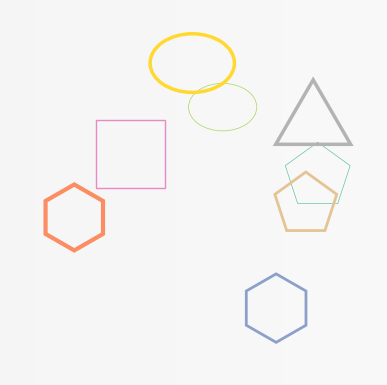[{"shape": "pentagon", "thickness": 0.5, "radius": 0.44, "center": [0.82, 0.543]}, {"shape": "hexagon", "thickness": 3, "radius": 0.43, "center": [0.192, 0.435]}, {"shape": "hexagon", "thickness": 2, "radius": 0.44, "center": [0.713, 0.2]}, {"shape": "square", "thickness": 1, "radius": 0.44, "center": [0.337, 0.6]}, {"shape": "oval", "thickness": 0.5, "radius": 0.44, "center": [0.575, 0.722]}, {"shape": "oval", "thickness": 2.5, "radius": 0.54, "center": [0.496, 0.836]}, {"shape": "pentagon", "thickness": 2, "radius": 0.42, "center": [0.789, 0.469]}, {"shape": "triangle", "thickness": 2.5, "radius": 0.56, "center": [0.808, 0.681]}]